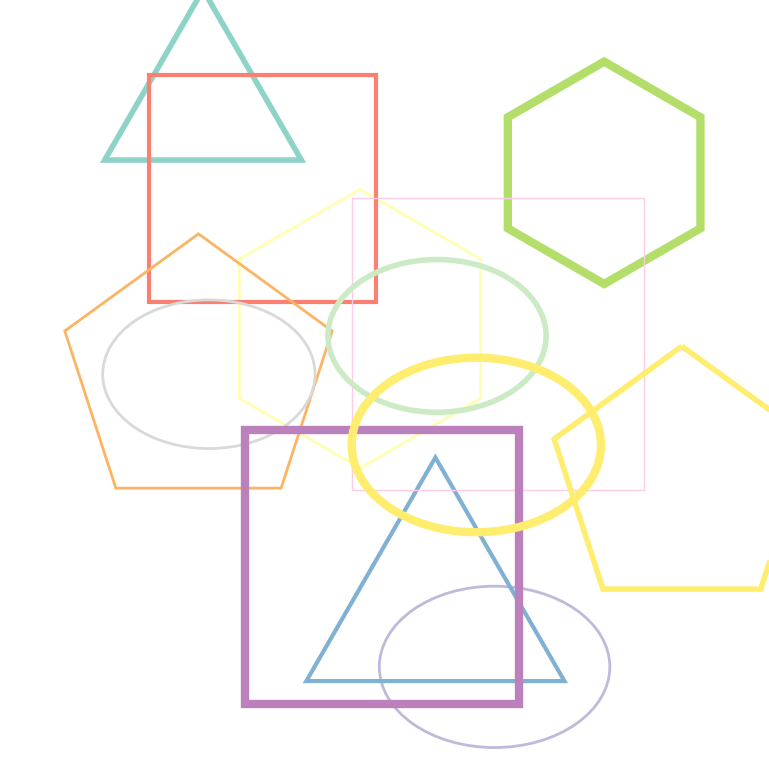[{"shape": "triangle", "thickness": 2, "radius": 0.74, "center": [0.264, 0.866]}, {"shape": "hexagon", "thickness": 1, "radius": 0.9, "center": [0.467, 0.573]}, {"shape": "oval", "thickness": 1, "radius": 0.75, "center": [0.642, 0.134]}, {"shape": "square", "thickness": 1.5, "radius": 0.74, "center": [0.341, 0.755]}, {"shape": "triangle", "thickness": 1.5, "radius": 0.97, "center": [0.565, 0.212]}, {"shape": "pentagon", "thickness": 1, "radius": 0.91, "center": [0.258, 0.514]}, {"shape": "hexagon", "thickness": 3, "radius": 0.72, "center": [0.785, 0.776]}, {"shape": "square", "thickness": 0.5, "radius": 0.95, "center": [0.647, 0.553]}, {"shape": "oval", "thickness": 1, "radius": 0.69, "center": [0.271, 0.514]}, {"shape": "square", "thickness": 3, "radius": 0.89, "center": [0.496, 0.264]}, {"shape": "oval", "thickness": 2, "radius": 0.71, "center": [0.568, 0.564]}, {"shape": "oval", "thickness": 3, "radius": 0.81, "center": [0.619, 0.422]}, {"shape": "pentagon", "thickness": 2, "radius": 0.87, "center": [0.886, 0.376]}]